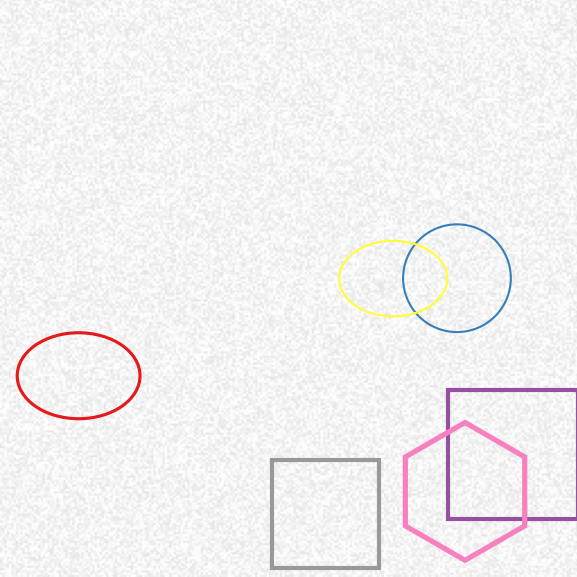[{"shape": "oval", "thickness": 1.5, "radius": 0.53, "center": [0.136, 0.349]}, {"shape": "circle", "thickness": 1, "radius": 0.47, "center": [0.791, 0.517]}, {"shape": "square", "thickness": 2, "radius": 0.56, "center": [0.888, 0.212]}, {"shape": "oval", "thickness": 1, "radius": 0.47, "center": [0.681, 0.517]}, {"shape": "hexagon", "thickness": 2.5, "radius": 0.6, "center": [0.805, 0.148]}, {"shape": "square", "thickness": 2, "radius": 0.47, "center": [0.564, 0.109]}]